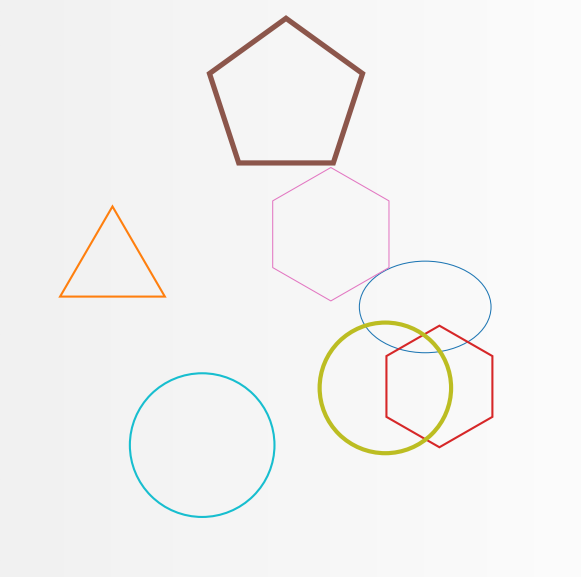[{"shape": "oval", "thickness": 0.5, "radius": 0.57, "center": [0.732, 0.468]}, {"shape": "triangle", "thickness": 1, "radius": 0.52, "center": [0.194, 0.538]}, {"shape": "hexagon", "thickness": 1, "radius": 0.53, "center": [0.756, 0.33]}, {"shape": "pentagon", "thickness": 2.5, "radius": 0.69, "center": [0.492, 0.829]}, {"shape": "hexagon", "thickness": 0.5, "radius": 0.58, "center": [0.569, 0.594]}, {"shape": "circle", "thickness": 2, "radius": 0.57, "center": [0.663, 0.327]}, {"shape": "circle", "thickness": 1, "radius": 0.62, "center": [0.348, 0.228]}]